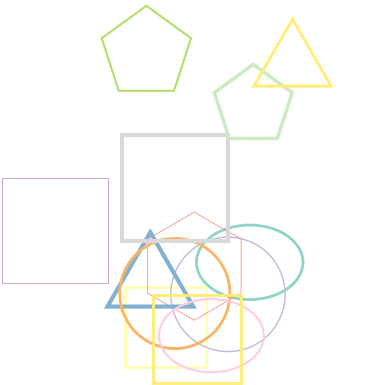[{"shape": "oval", "thickness": 2, "radius": 0.69, "center": [0.649, 0.319]}, {"shape": "square", "thickness": 2, "radius": 0.52, "center": [0.43, 0.151]}, {"shape": "circle", "thickness": 1, "radius": 0.74, "center": [0.592, 0.235]}, {"shape": "hexagon", "thickness": 0.5, "radius": 0.7, "center": [0.505, 0.309]}, {"shape": "triangle", "thickness": 3, "radius": 0.64, "center": [0.39, 0.268]}, {"shape": "circle", "thickness": 2, "radius": 0.72, "center": [0.454, 0.238]}, {"shape": "pentagon", "thickness": 1.5, "radius": 0.61, "center": [0.38, 0.863]}, {"shape": "oval", "thickness": 1.5, "radius": 0.68, "center": [0.549, 0.128]}, {"shape": "square", "thickness": 3, "radius": 0.69, "center": [0.454, 0.512]}, {"shape": "square", "thickness": 0.5, "radius": 0.69, "center": [0.142, 0.402]}, {"shape": "pentagon", "thickness": 2.5, "radius": 0.53, "center": [0.658, 0.726]}, {"shape": "square", "thickness": 2, "radius": 0.57, "center": [0.511, 0.12]}, {"shape": "triangle", "thickness": 2, "radius": 0.58, "center": [0.76, 0.834]}]